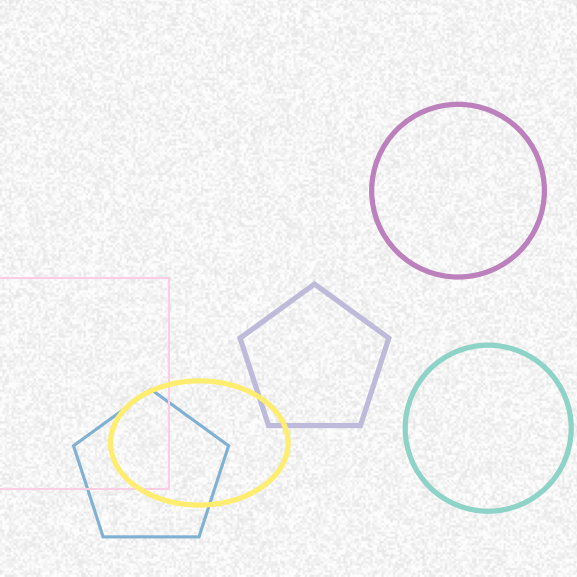[{"shape": "circle", "thickness": 2.5, "radius": 0.72, "center": [0.845, 0.258]}, {"shape": "pentagon", "thickness": 2.5, "radius": 0.68, "center": [0.545, 0.372]}, {"shape": "pentagon", "thickness": 1.5, "radius": 0.71, "center": [0.262, 0.184]}, {"shape": "square", "thickness": 1, "radius": 0.91, "center": [0.111, 0.335]}, {"shape": "circle", "thickness": 2.5, "radius": 0.75, "center": [0.793, 0.669]}, {"shape": "oval", "thickness": 2.5, "radius": 0.77, "center": [0.345, 0.232]}]